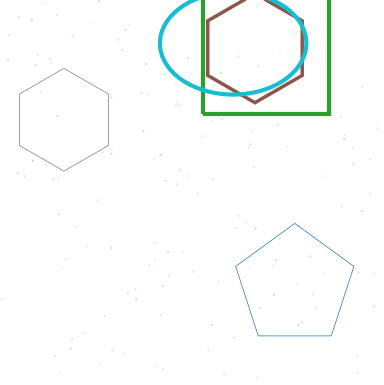[{"shape": "pentagon", "thickness": 0.5, "radius": 0.81, "center": [0.766, 0.258]}, {"shape": "square", "thickness": 3, "radius": 0.82, "center": [0.69, 0.868]}, {"shape": "hexagon", "thickness": 2.5, "radius": 0.71, "center": [0.662, 0.875]}, {"shape": "hexagon", "thickness": 0.5, "radius": 0.67, "center": [0.166, 0.689]}, {"shape": "oval", "thickness": 3, "radius": 0.95, "center": [0.606, 0.887]}]